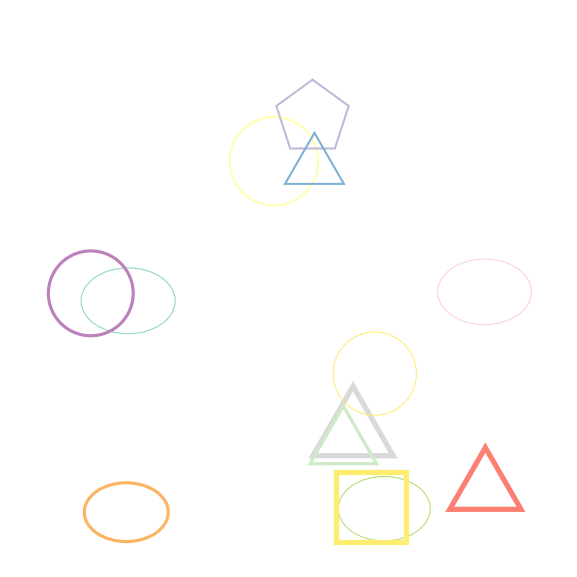[{"shape": "oval", "thickness": 0.5, "radius": 0.41, "center": [0.222, 0.478]}, {"shape": "circle", "thickness": 1, "radius": 0.38, "center": [0.474, 0.72]}, {"shape": "pentagon", "thickness": 1, "radius": 0.33, "center": [0.541, 0.795]}, {"shape": "triangle", "thickness": 2.5, "radius": 0.36, "center": [0.84, 0.153]}, {"shape": "triangle", "thickness": 1, "radius": 0.29, "center": [0.544, 0.71]}, {"shape": "oval", "thickness": 1.5, "radius": 0.36, "center": [0.219, 0.112]}, {"shape": "oval", "thickness": 0.5, "radius": 0.4, "center": [0.665, 0.118]}, {"shape": "oval", "thickness": 0.5, "radius": 0.41, "center": [0.839, 0.494]}, {"shape": "triangle", "thickness": 2.5, "radius": 0.4, "center": [0.611, 0.25]}, {"shape": "circle", "thickness": 1.5, "radius": 0.37, "center": [0.157, 0.491]}, {"shape": "triangle", "thickness": 1.5, "radius": 0.33, "center": [0.594, 0.229]}, {"shape": "square", "thickness": 2.5, "radius": 0.3, "center": [0.642, 0.121]}, {"shape": "circle", "thickness": 0.5, "radius": 0.36, "center": [0.649, 0.352]}]